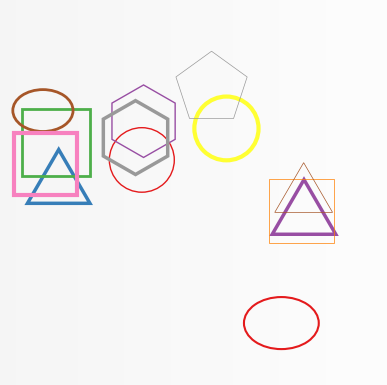[{"shape": "oval", "thickness": 1.5, "radius": 0.48, "center": [0.726, 0.161]}, {"shape": "circle", "thickness": 1, "radius": 0.42, "center": [0.366, 0.585]}, {"shape": "triangle", "thickness": 2.5, "radius": 0.47, "center": [0.151, 0.518]}, {"shape": "square", "thickness": 2, "radius": 0.43, "center": [0.144, 0.63]}, {"shape": "triangle", "thickness": 2.5, "radius": 0.47, "center": [0.785, 0.439]}, {"shape": "hexagon", "thickness": 1, "radius": 0.47, "center": [0.37, 0.685]}, {"shape": "square", "thickness": 0.5, "radius": 0.41, "center": [0.778, 0.453]}, {"shape": "circle", "thickness": 3, "radius": 0.41, "center": [0.584, 0.666]}, {"shape": "oval", "thickness": 2, "radius": 0.39, "center": [0.111, 0.713]}, {"shape": "triangle", "thickness": 0.5, "radius": 0.43, "center": [0.784, 0.491]}, {"shape": "square", "thickness": 3, "radius": 0.4, "center": [0.118, 0.574]}, {"shape": "pentagon", "thickness": 0.5, "radius": 0.48, "center": [0.546, 0.77]}, {"shape": "hexagon", "thickness": 2.5, "radius": 0.48, "center": [0.35, 0.643]}]